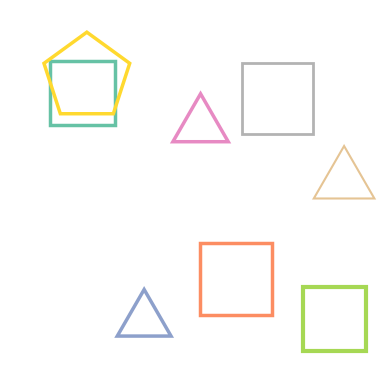[{"shape": "square", "thickness": 2.5, "radius": 0.42, "center": [0.215, 0.758]}, {"shape": "square", "thickness": 2.5, "radius": 0.47, "center": [0.612, 0.274]}, {"shape": "triangle", "thickness": 2.5, "radius": 0.4, "center": [0.374, 0.167]}, {"shape": "triangle", "thickness": 2.5, "radius": 0.41, "center": [0.521, 0.673]}, {"shape": "square", "thickness": 3, "radius": 0.41, "center": [0.868, 0.171]}, {"shape": "pentagon", "thickness": 2.5, "radius": 0.59, "center": [0.226, 0.799]}, {"shape": "triangle", "thickness": 1.5, "radius": 0.45, "center": [0.894, 0.53]}, {"shape": "square", "thickness": 2, "radius": 0.46, "center": [0.721, 0.745]}]